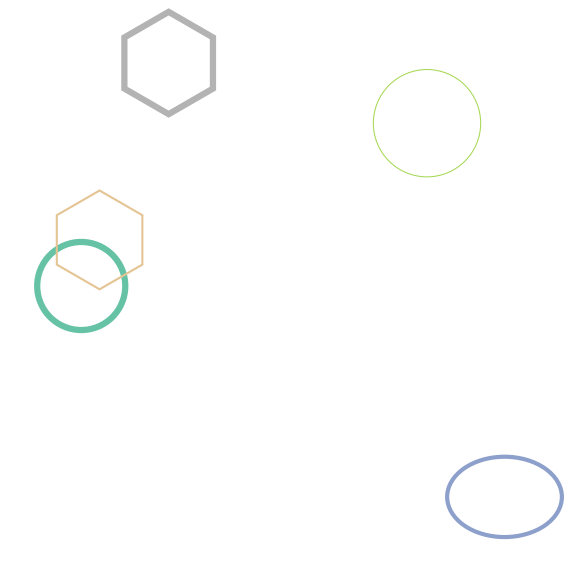[{"shape": "circle", "thickness": 3, "radius": 0.38, "center": [0.141, 0.504]}, {"shape": "oval", "thickness": 2, "radius": 0.5, "center": [0.874, 0.139]}, {"shape": "circle", "thickness": 0.5, "radius": 0.46, "center": [0.739, 0.786]}, {"shape": "hexagon", "thickness": 1, "radius": 0.43, "center": [0.172, 0.584]}, {"shape": "hexagon", "thickness": 3, "radius": 0.44, "center": [0.292, 0.89]}]